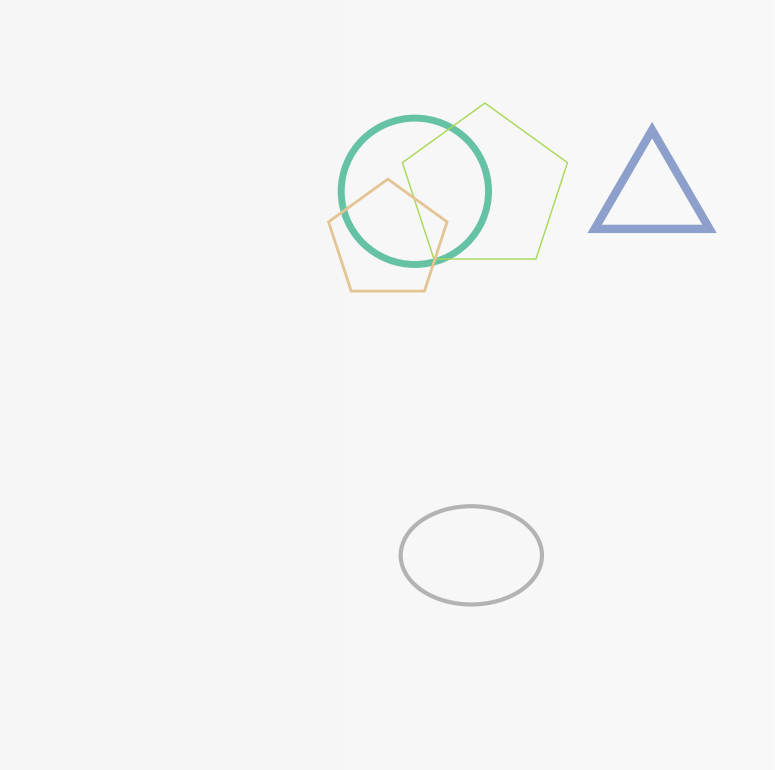[{"shape": "circle", "thickness": 2.5, "radius": 0.48, "center": [0.535, 0.752]}, {"shape": "triangle", "thickness": 3, "radius": 0.43, "center": [0.841, 0.746]}, {"shape": "pentagon", "thickness": 0.5, "radius": 0.56, "center": [0.626, 0.754]}, {"shape": "pentagon", "thickness": 1, "radius": 0.4, "center": [0.5, 0.687]}, {"shape": "oval", "thickness": 1.5, "radius": 0.46, "center": [0.608, 0.279]}]